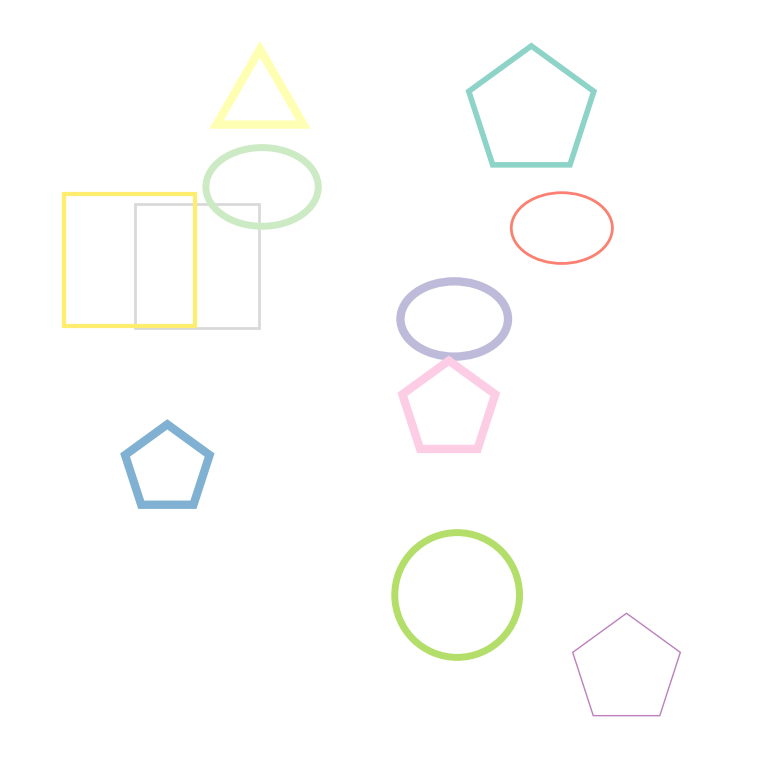[{"shape": "pentagon", "thickness": 2, "radius": 0.43, "center": [0.69, 0.855]}, {"shape": "triangle", "thickness": 3, "radius": 0.33, "center": [0.338, 0.871]}, {"shape": "oval", "thickness": 3, "radius": 0.35, "center": [0.59, 0.586]}, {"shape": "oval", "thickness": 1, "radius": 0.33, "center": [0.73, 0.704]}, {"shape": "pentagon", "thickness": 3, "radius": 0.29, "center": [0.217, 0.391]}, {"shape": "circle", "thickness": 2.5, "radius": 0.41, "center": [0.594, 0.227]}, {"shape": "pentagon", "thickness": 3, "radius": 0.32, "center": [0.583, 0.468]}, {"shape": "square", "thickness": 1, "radius": 0.4, "center": [0.256, 0.654]}, {"shape": "pentagon", "thickness": 0.5, "radius": 0.37, "center": [0.814, 0.13]}, {"shape": "oval", "thickness": 2.5, "radius": 0.36, "center": [0.34, 0.757]}, {"shape": "square", "thickness": 1.5, "radius": 0.43, "center": [0.168, 0.662]}]